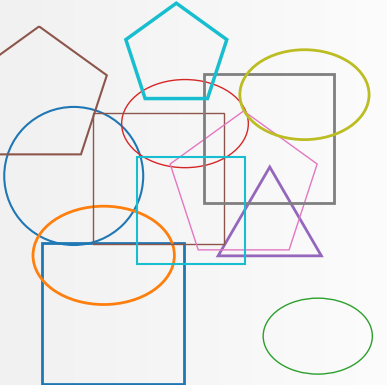[{"shape": "square", "thickness": 2, "radius": 0.92, "center": [0.292, 0.185]}, {"shape": "circle", "thickness": 1.5, "radius": 0.9, "center": [0.19, 0.543]}, {"shape": "oval", "thickness": 2, "radius": 0.91, "center": [0.268, 0.337]}, {"shape": "oval", "thickness": 1, "radius": 0.7, "center": [0.82, 0.127]}, {"shape": "oval", "thickness": 1, "radius": 0.82, "center": [0.477, 0.679]}, {"shape": "triangle", "thickness": 2, "radius": 0.77, "center": [0.696, 0.412]}, {"shape": "square", "thickness": 1, "radius": 0.85, "center": [0.409, 0.537]}, {"shape": "pentagon", "thickness": 1.5, "radius": 0.92, "center": [0.101, 0.748]}, {"shape": "pentagon", "thickness": 1, "radius": 1.0, "center": [0.629, 0.512]}, {"shape": "square", "thickness": 2, "radius": 0.84, "center": [0.695, 0.64]}, {"shape": "oval", "thickness": 2, "radius": 0.83, "center": [0.786, 0.754]}, {"shape": "square", "thickness": 1.5, "radius": 0.69, "center": [0.492, 0.454]}, {"shape": "pentagon", "thickness": 2.5, "radius": 0.68, "center": [0.455, 0.855]}]